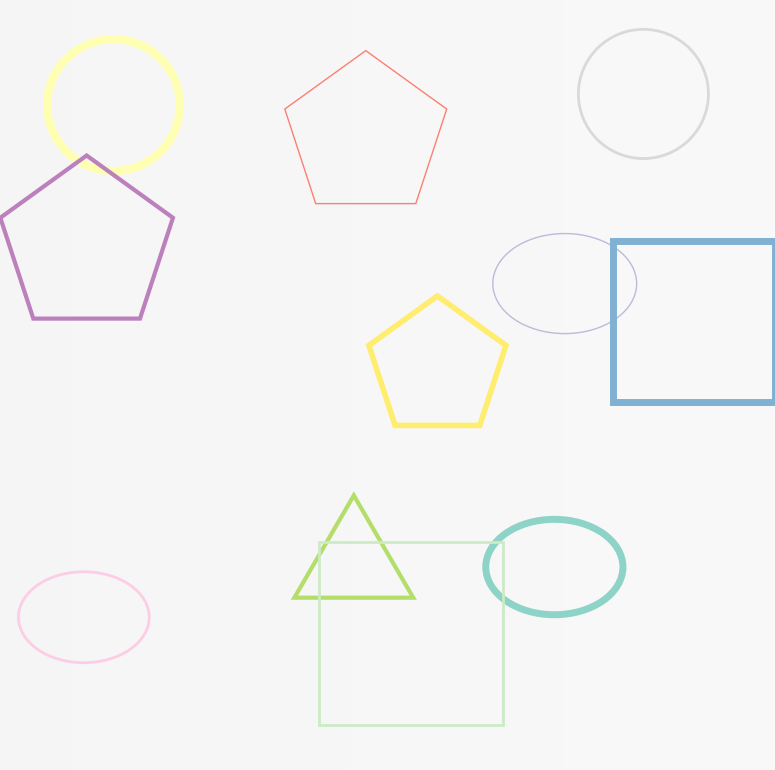[{"shape": "oval", "thickness": 2.5, "radius": 0.44, "center": [0.715, 0.264]}, {"shape": "circle", "thickness": 3, "radius": 0.43, "center": [0.146, 0.864]}, {"shape": "oval", "thickness": 0.5, "radius": 0.46, "center": [0.729, 0.632]}, {"shape": "pentagon", "thickness": 0.5, "radius": 0.55, "center": [0.472, 0.824]}, {"shape": "square", "thickness": 2.5, "radius": 0.52, "center": [0.895, 0.583]}, {"shape": "triangle", "thickness": 1.5, "radius": 0.44, "center": [0.457, 0.268]}, {"shape": "oval", "thickness": 1, "radius": 0.42, "center": [0.108, 0.198]}, {"shape": "circle", "thickness": 1, "radius": 0.42, "center": [0.83, 0.878]}, {"shape": "pentagon", "thickness": 1.5, "radius": 0.59, "center": [0.112, 0.681]}, {"shape": "square", "thickness": 1, "radius": 0.6, "center": [0.53, 0.177]}, {"shape": "pentagon", "thickness": 2, "radius": 0.46, "center": [0.564, 0.523]}]